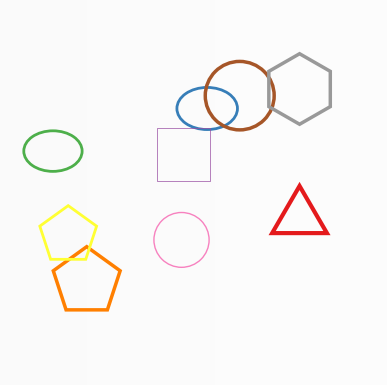[{"shape": "triangle", "thickness": 3, "radius": 0.41, "center": [0.773, 0.435]}, {"shape": "oval", "thickness": 2, "radius": 0.39, "center": [0.535, 0.718]}, {"shape": "oval", "thickness": 2, "radius": 0.38, "center": [0.137, 0.608]}, {"shape": "square", "thickness": 0.5, "radius": 0.34, "center": [0.473, 0.599]}, {"shape": "pentagon", "thickness": 2.5, "radius": 0.45, "center": [0.224, 0.269]}, {"shape": "pentagon", "thickness": 2, "radius": 0.39, "center": [0.176, 0.389]}, {"shape": "circle", "thickness": 2.5, "radius": 0.44, "center": [0.619, 0.752]}, {"shape": "circle", "thickness": 1, "radius": 0.36, "center": [0.468, 0.377]}, {"shape": "hexagon", "thickness": 2.5, "radius": 0.46, "center": [0.773, 0.769]}]